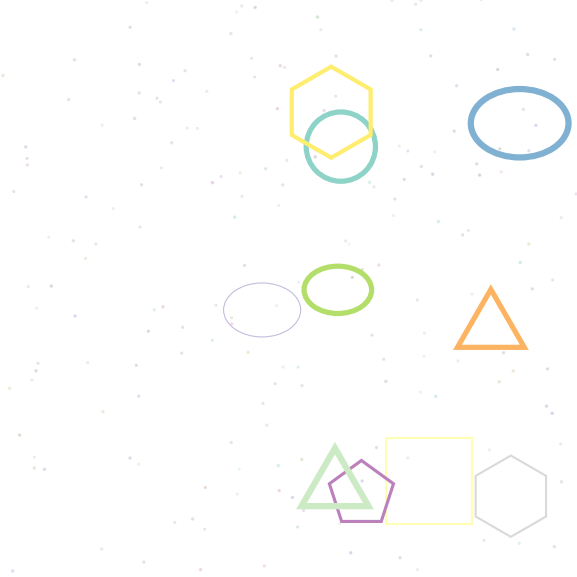[{"shape": "circle", "thickness": 2.5, "radius": 0.3, "center": [0.59, 0.745]}, {"shape": "square", "thickness": 1, "radius": 0.37, "center": [0.743, 0.167]}, {"shape": "oval", "thickness": 0.5, "radius": 0.33, "center": [0.454, 0.462]}, {"shape": "oval", "thickness": 3, "radius": 0.42, "center": [0.9, 0.786]}, {"shape": "triangle", "thickness": 2.5, "radius": 0.33, "center": [0.85, 0.431]}, {"shape": "oval", "thickness": 2.5, "radius": 0.29, "center": [0.585, 0.497]}, {"shape": "hexagon", "thickness": 1, "radius": 0.35, "center": [0.885, 0.14]}, {"shape": "pentagon", "thickness": 1.5, "radius": 0.29, "center": [0.626, 0.143]}, {"shape": "triangle", "thickness": 3, "radius": 0.34, "center": [0.58, 0.156]}, {"shape": "hexagon", "thickness": 2, "radius": 0.39, "center": [0.574, 0.805]}]